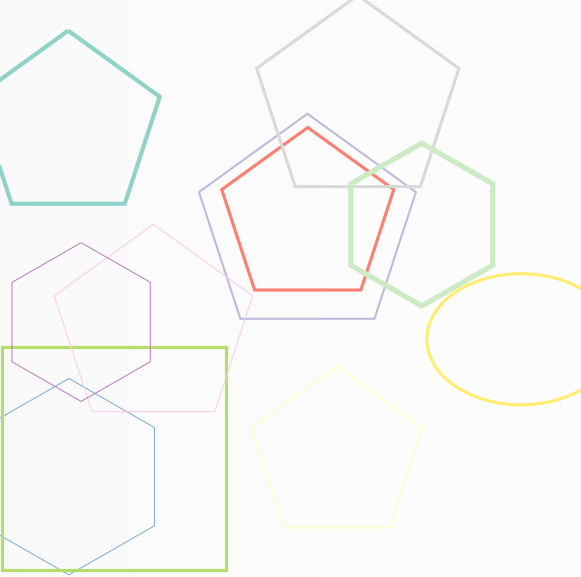[{"shape": "pentagon", "thickness": 2, "radius": 0.83, "center": [0.117, 0.78]}, {"shape": "pentagon", "thickness": 0.5, "radius": 0.77, "center": [0.58, 0.21]}, {"shape": "pentagon", "thickness": 1, "radius": 0.98, "center": [0.529, 0.606]}, {"shape": "pentagon", "thickness": 1.5, "radius": 0.78, "center": [0.529, 0.623]}, {"shape": "hexagon", "thickness": 0.5, "radius": 0.85, "center": [0.119, 0.174]}, {"shape": "square", "thickness": 1.5, "radius": 0.96, "center": [0.197, 0.206]}, {"shape": "pentagon", "thickness": 0.5, "radius": 0.9, "center": [0.264, 0.431]}, {"shape": "pentagon", "thickness": 1.5, "radius": 0.92, "center": [0.616, 0.824]}, {"shape": "hexagon", "thickness": 0.5, "radius": 0.69, "center": [0.14, 0.441]}, {"shape": "hexagon", "thickness": 2.5, "radius": 0.7, "center": [0.726, 0.61]}, {"shape": "oval", "thickness": 1.5, "radius": 0.81, "center": [0.897, 0.412]}]